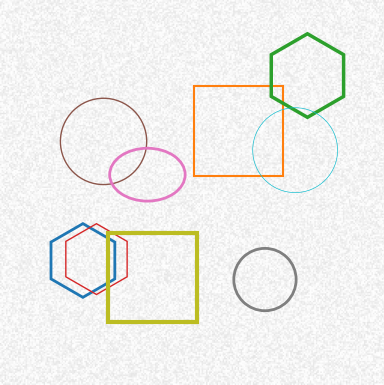[{"shape": "hexagon", "thickness": 2, "radius": 0.48, "center": [0.215, 0.323]}, {"shape": "square", "thickness": 1.5, "radius": 0.58, "center": [0.619, 0.659]}, {"shape": "hexagon", "thickness": 2.5, "radius": 0.54, "center": [0.799, 0.804]}, {"shape": "hexagon", "thickness": 1, "radius": 0.46, "center": [0.251, 0.327]}, {"shape": "circle", "thickness": 1, "radius": 0.56, "center": [0.269, 0.633]}, {"shape": "oval", "thickness": 2, "radius": 0.49, "center": [0.383, 0.546]}, {"shape": "circle", "thickness": 2, "radius": 0.4, "center": [0.688, 0.274]}, {"shape": "square", "thickness": 3, "radius": 0.58, "center": [0.395, 0.278]}, {"shape": "circle", "thickness": 0.5, "radius": 0.55, "center": [0.767, 0.61]}]